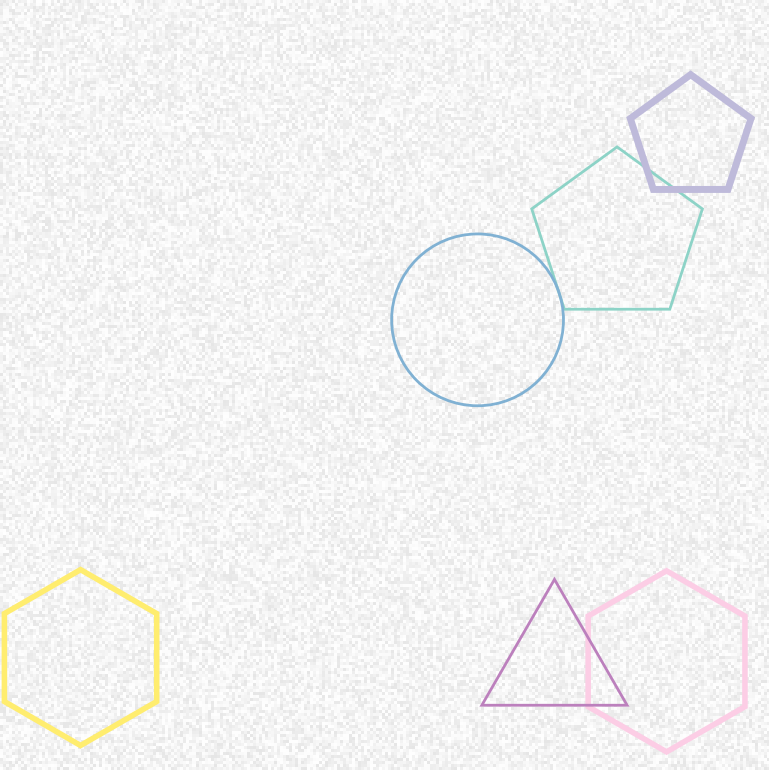[{"shape": "pentagon", "thickness": 1, "radius": 0.58, "center": [0.801, 0.693]}, {"shape": "pentagon", "thickness": 2.5, "radius": 0.41, "center": [0.897, 0.821]}, {"shape": "circle", "thickness": 1, "radius": 0.56, "center": [0.62, 0.585]}, {"shape": "hexagon", "thickness": 2, "radius": 0.59, "center": [0.866, 0.141]}, {"shape": "triangle", "thickness": 1, "radius": 0.54, "center": [0.72, 0.139]}, {"shape": "hexagon", "thickness": 2, "radius": 0.57, "center": [0.105, 0.146]}]